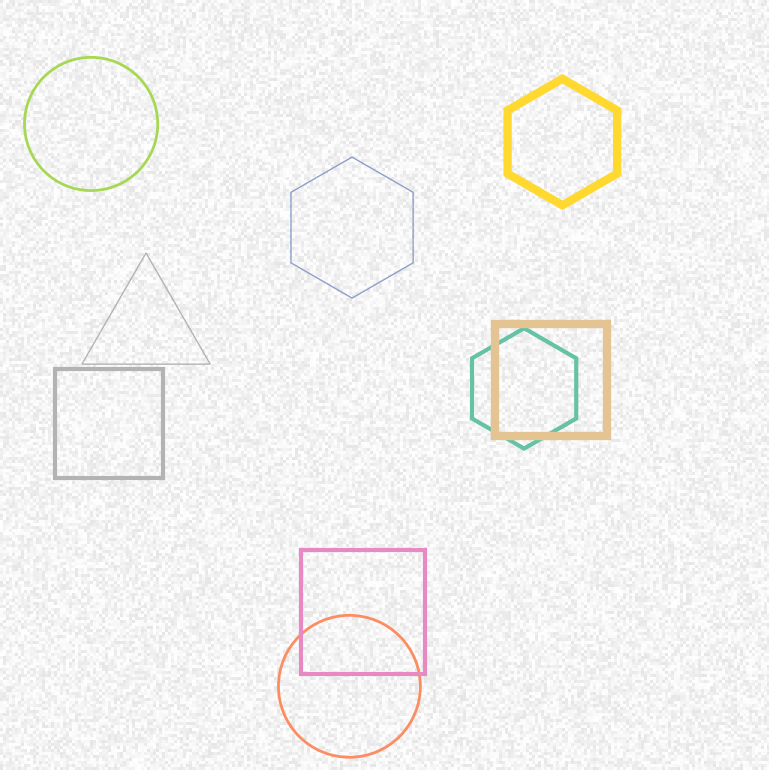[{"shape": "hexagon", "thickness": 1.5, "radius": 0.39, "center": [0.681, 0.496]}, {"shape": "circle", "thickness": 1, "radius": 0.46, "center": [0.454, 0.109]}, {"shape": "hexagon", "thickness": 0.5, "radius": 0.46, "center": [0.457, 0.704]}, {"shape": "square", "thickness": 1.5, "radius": 0.4, "center": [0.471, 0.205]}, {"shape": "circle", "thickness": 1, "radius": 0.43, "center": [0.118, 0.839]}, {"shape": "hexagon", "thickness": 3, "radius": 0.41, "center": [0.73, 0.816]}, {"shape": "square", "thickness": 3, "radius": 0.36, "center": [0.716, 0.506]}, {"shape": "triangle", "thickness": 0.5, "radius": 0.48, "center": [0.19, 0.575]}, {"shape": "square", "thickness": 1.5, "radius": 0.35, "center": [0.141, 0.45]}]